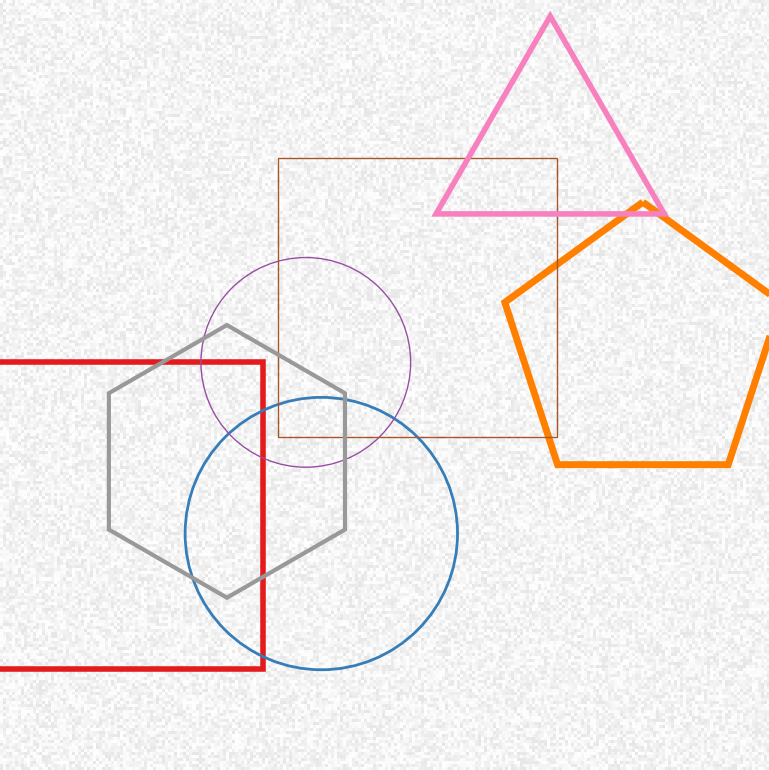[{"shape": "square", "thickness": 2, "radius": 1.0, "center": [0.142, 0.331]}, {"shape": "circle", "thickness": 1, "radius": 0.88, "center": [0.417, 0.307]}, {"shape": "circle", "thickness": 0.5, "radius": 0.68, "center": [0.397, 0.529]}, {"shape": "pentagon", "thickness": 2.5, "radius": 0.94, "center": [0.835, 0.549]}, {"shape": "square", "thickness": 0.5, "radius": 0.91, "center": [0.542, 0.613]}, {"shape": "triangle", "thickness": 2, "radius": 0.86, "center": [0.715, 0.808]}, {"shape": "hexagon", "thickness": 1.5, "radius": 0.89, "center": [0.295, 0.401]}]